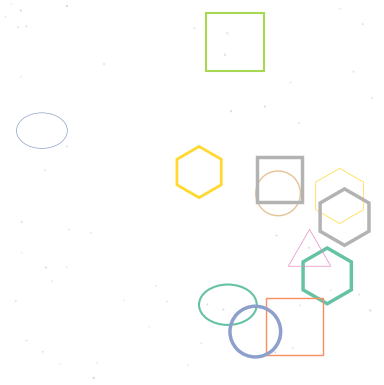[{"shape": "oval", "thickness": 1.5, "radius": 0.37, "center": [0.592, 0.208]}, {"shape": "hexagon", "thickness": 2.5, "radius": 0.36, "center": [0.85, 0.283]}, {"shape": "square", "thickness": 1, "radius": 0.37, "center": [0.766, 0.152]}, {"shape": "oval", "thickness": 0.5, "radius": 0.33, "center": [0.109, 0.661]}, {"shape": "circle", "thickness": 2.5, "radius": 0.33, "center": [0.663, 0.139]}, {"shape": "triangle", "thickness": 0.5, "radius": 0.32, "center": [0.804, 0.34]}, {"shape": "square", "thickness": 1.5, "radius": 0.38, "center": [0.611, 0.89]}, {"shape": "hexagon", "thickness": 0.5, "radius": 0.36, "center": [0.882, 0.491]}, {"shape": "hexagon", "thickness": 2, "radius": 0.33, "center": [0.517, 0.553]}, {"shape": "circle", "thickness": 1, "radius": 0.29, "center": [0.722, 0.498]}, {"shape": "hexagon", "thickness": 2.5, "radius": 0.37, "center": [0.895, 0.436]}, {"shape": "square", "thickness": 2.5, "radius": 0.29, "center": [0.726, 0.534]}]